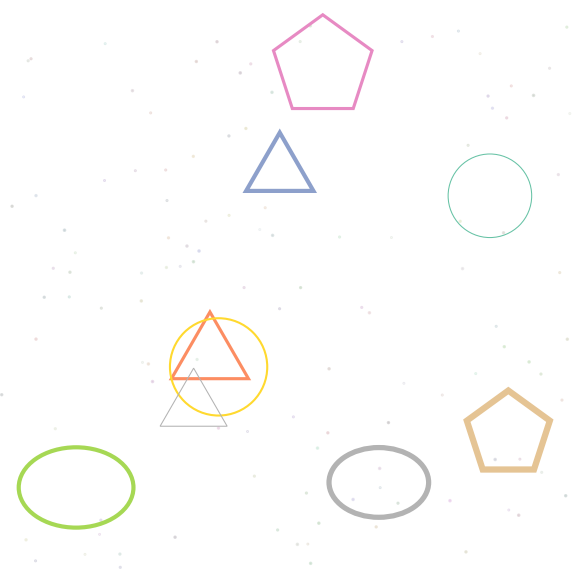[{"shape": "circle", "thickness": 0.5, "radius": 0.36, "center": [0.848, 0.66]}, {"shape": "triangle", "thickness": 1.5, "radius": 0.39, "center": [0.364, 0.382]}, {"shape": "triangle", "thickness": 2, "radius": 0.34, "center": [0.484, 0.702]}, {"shape": "pentagon", "thickness": 1.5, "radius": 0.45, "center": [0.559, 0.884]}, {"shape": "oval", "thickness": 2, "radius": 0.5, "center": [0.132, 0.155]}, {"shape": "circle", "thickness": 1, "radius": 0.42, "center": [0.379, 0.364]}, {"shape": "pentagon", "thickness": 3, "radius": 0.38, "center": [0.88, 0.247]}, {"shape": "triangle", "thickness": 0.5, "radius": 0.34, "center": [0.335, 0.295]}, {"shape": "oval", "thickness": 2.5, "radius": 0.43, "center": [0.656, 0.164]}]